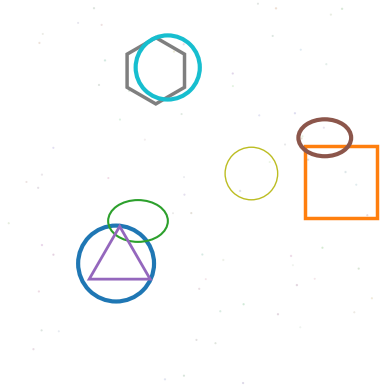[{"shape": "circle", "thickness": 3, "radius": 0.49, "center": [0.302, 0.315]}, {"shape": "square", "thickness": 2.5, "radius": 0.47, "center": [0.887, 0.528]}, {"shape": "oval", "thickness": 1.5, "radius": 0.39, "center": [0.358, 0.426]}, {"shape": "triangle", "thickness": 2, "radius": 0.46, "center": [0.311, 0.321]}, {"shape": "oval", "thickness": 3, "radius": 0.34, "center": [0.844, 0.642]}, {"shape": "hexagon", "thickness": 2.5, "radius": 0.43, "center": [0.405, 0.816]}, {"shape": "circle", "thickness": 1, "radius": 0.34, "center": [0.653, 0.549]}, {"shape": "circle", "thickness": 3, "radius": 0.42, "center": [0.436, 0.825]}]